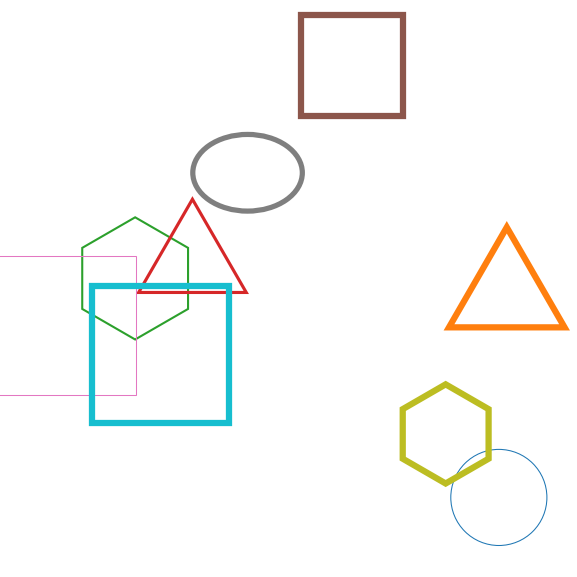[{"shape": "circle", "thickness": 0.5, "radius": 0.42, "center": [0.864, 0.138]}, {"shape": "triangle", "thickness": 3, "radius": 0.58, "center": [0.878, 0.49]}, {"shape": "hexagon", "thickness": 1, "radius": 0.53, "center": [0.234, 0.517]}, {"shape": "triangle", "thickness": 1.5, "radius": 0.54, "center": [0.333, 0.547]}, {"shape": "square", "thickness": 3, "radius": 0.44, "center": [0.609, 0.886]}, {"shape": "square", "thickness": 0.5, "radius": 0.6, "center": [0.115, 0.436]}, {"shape": "oval", "thickness": 2.5, "radius": 0.47, "center": [0.429, 0.7]}, {"shape": "hexagon", "thickness": 3, "radius": 0.43, "center": [0.772, 0.248]}, {"shape": "square", "thickness": 3, "radius": 0.59, "center": [0.279, 0.385]}]